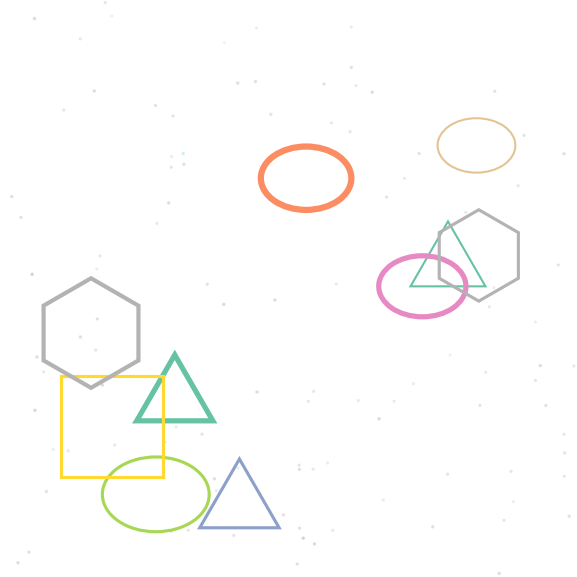[{"shape": "triangle", "thickness": 2.5, "radius": 0.38, "center": [0.303, 0.308]}, {"shape": "triangle", "thickness": 1, "radius": 0.37, "center": [0.776, 0.541]}, {"shape": "oval", "thickness": 3, "radius": 0.39, "center": [0.53, 0.691]}, {"shape": "triangle", "thickness": 1.5, "radius": 0.4, "center": [0.415, 0.125]}, {"shape": "oval", "thickness": 2.5, "radius": 0.38, "center": [0.731, 0.503]}, {"shape": "oval", "thickness": 1.5, "radius": 0.46, "center": [0.27, 0.143]}, {"shape": "square", "thickness": 1.5, "radius": 0.44, "center": [0.194, 0.261]}, {"shape": "oval", "thickness": 1, "radius": 0.34, "center": [0.825, 0.747]}, {"shape": "hexagon", "thickness": 1.5, "radius": 0.4, "center": [0.829, 0.557]}, {"shape": "hexagon", "thickness": 2, "radius": 0.47, "center": [0.158, 0.422]}]